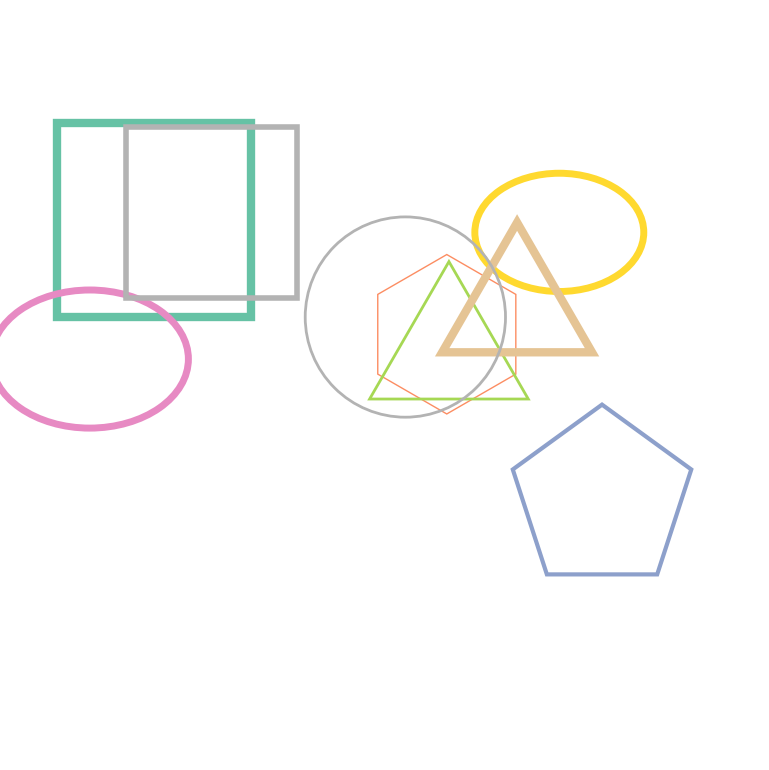[{"shape": "square", "thickness": 3, "radius": 0.63, "center": [0.2, 0.715]}, {"shape": "hexagon", "thickness": 0.5, "radius": 0.52, "center": [0.58, 0.566]}, {"shape": "pentagon", "thickness": 1.5, "radius": 0.61, "center": [0.782, 0.353]}, {"shape": "oval", "thickness": 2.5, "radius": 0.64, "center": [0.117, 0.534]}, {"shape": "triangle", "thickness": 1, "radius": 0.59, "center": [0.583, 0.541]}, {"shape": "oval", "thickness": 2.5, "radius": 0.55, "center": [0.726, 0.698]}, {"shape": "triangle", "thickness": 3, "radius": 0.56, "center": [0.672, 0.599]}, {"shape": "circle", "thickness": 1, "radius": 0.65, "center": [0.526, 0.588]}, {"shape": "square", "thickness": 2, "radius": 0.56, "center": [0.274, 0.724]}]